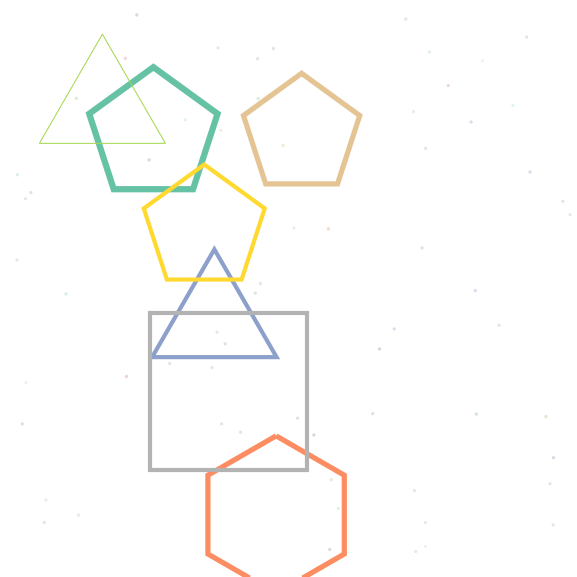[{"shape": "pentagon", "thickness": 3, "radius": 0.58, "center": [0.266, 0.766]}, {"shape": "hexagon", "thickness": 2.5, "radius": 0.68, "center": [0.478, 0.108]}, {"shape": "triangle", "thickness": 2, "radius": 0.62, "center": [0.371, 0.443]}, {"shape": "triangle", "thickness": 0.5, "radius": 0.63, "center": [0.177, 0.814]}, {"shape": "pentagon", "thickness": 2, "radius": 0.55, "center": [0.354, 0.604]}, {"shape": "pentagon", "thickness": 2.5, "radius": 0.53, "center": [0.522, 0.766]}, {"shape": "square", "thickness": 2, "radius": 0.68, "center": [0.396, 0.321]}]